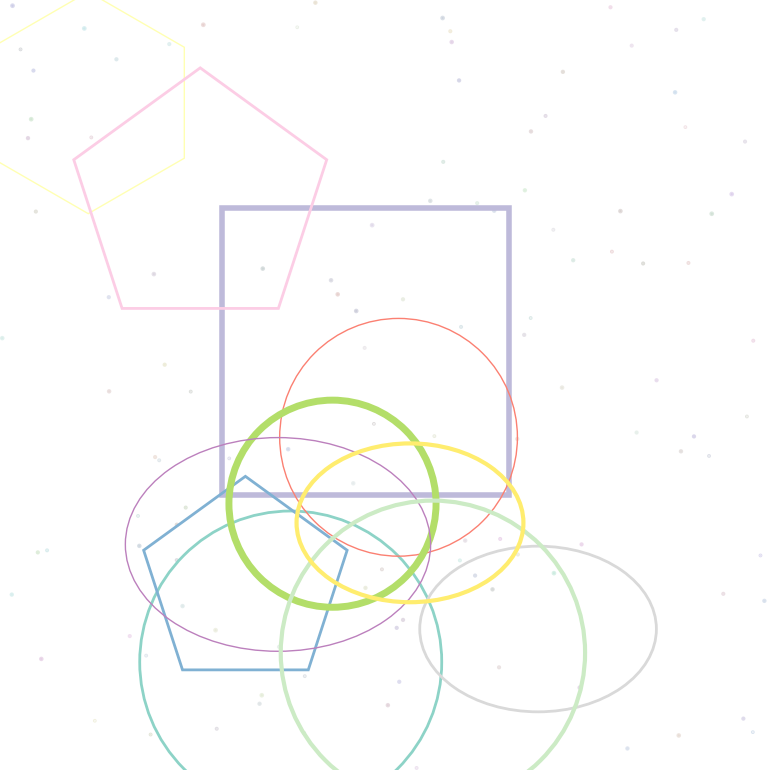[{"shape": "circle", "thickness": 1, "radius": 0.98, "center": [0.378, 0.14]}, {"shape": "hexagon", "thickness": 0.5, "radius": 0.72, "center": [0.115, 0.867]}, {"shape": "square", "thickness": 2, "radius": 0.93, "center": [0.474, 0.544]}, {"shape": "circle", "thickness": 0.5, "radius": 0.77, "center": [0.518, 0.432]}, {"shape": "pentagon", "thickness": 1, "radius": 0.69, "center": [0.319, 0.242]}, {"shape": "circle", "thickness": 2.5, "radius": 0.67, "center": [0.432, 0.346]}, {"shape": "pentagon", "thickness": 1, "radius": 0.86, "center": [0.26, 0.739]}, {"shape": "oval", "thickness": 1, "radius": 0.77, "center": [0.699, 0.183]}, {"shape": "oval", "thickness": 0.5, "radius": 0.99, "center": [0.361, 0.293]}, {"shape": "circle", "thickness": 1.5, "radius": 0.99, "center": [0.562, 0.152]}, {"shape": "oval", "thickness": 1.5, "radius": 0.74, "center": [0.532, 0.321]}]